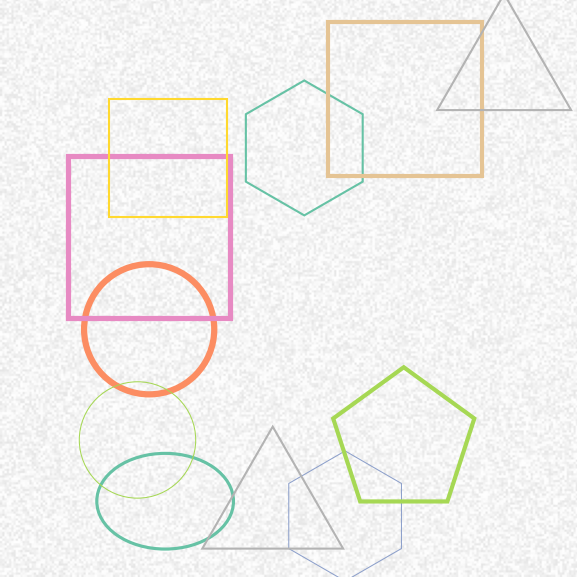[{"shape": "hexagon", "thickness": 1, "radius": 0.58, "center": [0.527, 0.743]}, {"shape": "oval", "thickness": 1.5, "radius": 0.59, "center": [0.286, 0.131]}, {"shape": "circle", "thickness": 3, "radius": 0.56, "center": [0.258, 0.429]}, {"shape": "hexagon", "thickness": 0.5, "radius": 0.56, "center": [0.598, 0.106]}, {"shape": "square", "thickness": 2.5, "radius": 0.7, "center": [0.258, 0.589]}, {"shape": "pentagon", "thickness": 2, "radius": 0.64, "center": [0.699, 0.235]}, {"shape": "circle", "thickness": 0.5, "radius": 0.5, "center": [0.238, 0.237]}, {"shape": "square", "thickness": 1, "radius": 0.51, "center": [0.292, 0.725]}, {"shape": "square", "thickness": 2, "radius": 0.67, "center": [0.701, 0.828]}, {"shape": "triangle", "thickness": 1, "radius": 0.67, "center": [0.873, 0.875]}, {"shape": "triangle", "thickness": 1, "radius": 0.7, "center": [0.472, 0.12]}]